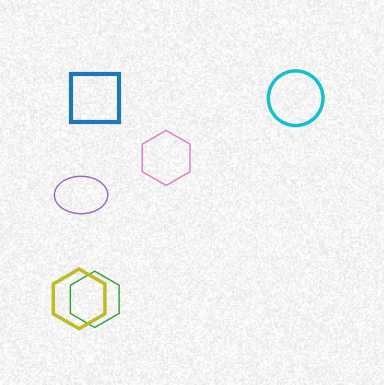[{"shape": "square", "thickness": 3, "radius": 0.31, "center": [0.247, 0.746]}, {"shape": "hexagon", "thickness": 1, "radius": 0.37, "center": [0.246, 0.223]}, {"shape": "oval", "thickness": 1, "radius": 0.35, "center": [0.211, 0.493]}, {"shape": "hexagon", "thickness": 1, "radius": 0.36, "center": [0.431, 0.59]}, {"shape": "hexagon", "thickness": 2.5, "radius": 0.39, "center": [0.205, 0.224]}, {"shape": "circle", "thickness": 2.5, "radius": 0.35, "center": [0.768, 0.745]}]